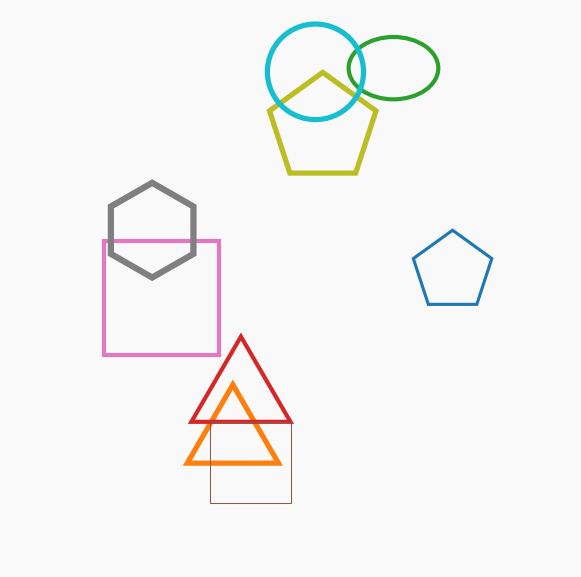[{"shape": "pentagon", "thickness": 1.5, "radius": 0.35, "center": [0.779, 0.529]}, {"shape": "triangle", "thickness": 2.5, "radius": 0.45, "center": [0.401, 0.242]}, {"shape": "oval", "thickness": 2, "radius": 0.39, "center": [0.677, 0.881]}, {"shape": "triangle", "thickness": 2, "radius": 0.49, "center": [0.415, 0.318]}, {"shape": "square", "thickness": 0.5, "radius": 0.35, "center": [0.431, 0.198]}, {"shape": "square", "thickness": 2, "radius": 0.49, "center": [0.277, 0.483]}, {"shape": "hexagon", "thickness": 3, "radius": 0.41, "center": [0.262, 0.601]}, {"shape": "pentagon", "thickness": 2.5, "radius": 0.48, "center": [0.555, 0.777]}, {"shape": "circle", "thickness": 2.5, "radius": 0.41, "center": [0.543, 0.875]}]